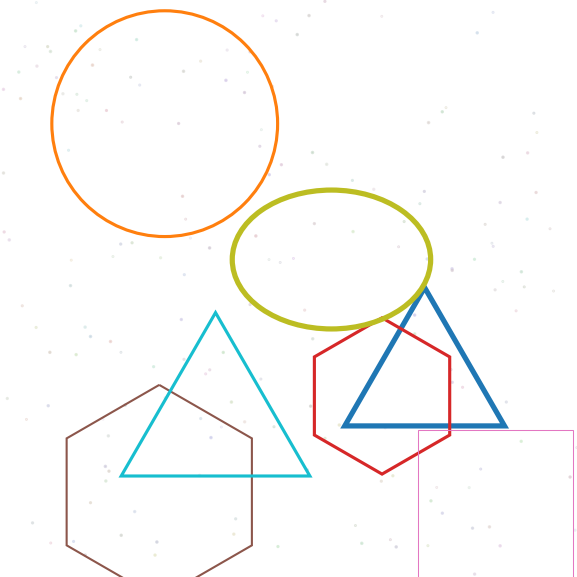[{"shape": "triangle", "thickness": 2.5, "radius": 0.8, "center": [0.735, 0.341]}, {"shape": "circle", "thickness": 1.5, "radius": 0.98, "center": [0.285, 0.785]}, {"shape": "hexagon", "thickness": 1.5, "radius": 0.68, "center": [0.662, 0.313]}, {"shape": "hexagon", "thickness": 1, "radius": 0.93, "center": [0.276, 0.147]}, {"shape": "square", "thickness": 0.5, "radius": 0.67, "center": [0.858, 0.12]}, {"shape": "oval", "thickness": 2.5, "radius": 0.86, "center": [0.574, 0.55]}, {"shape": "triangle", "thickness": 1.5, "radius": 0.94, "center": [0.373, 0.269]}]